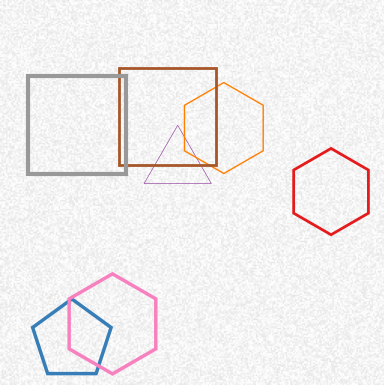[{"shape": "hexagon", "thickness": 2, "radius": 0.56, "center": [0.86, 0.502]}, {"shape": "pentagon", "thickness": 2.5, "radius": 0.54, "center": [0.187, 0.116]}, {"shape": "triangle", "thickness": 0.5, "radius": 0.5, "center": [0.462, 0.574]}, {"shape": "hexagon", "thickness": 1, "radius": 0.59, "center": [0.581, 0.667]}, {"shape": "square", "thickness": 2, "radius": 0.63, "center": [0.434, 0.698]}, {"shape": "hexagon", "thickness": 2.5, "radius": 0.65, "center": [0.292, 0.159]}, {"shape": "square", "thickness": 3, "radius": 0.63, "center": [0.2, 0.675]}]